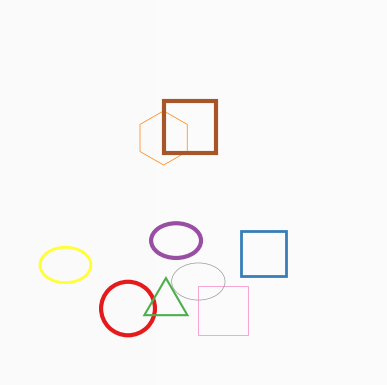[{"shape": "circle", "thickness": 3, "radius": 0.35, "center": [0.33, 0.199]}, {"shape": "square", "thickness": 2, "radius": 0.29, "center": [0.681, 0.343]}, {"shape": "triangle", "thickness": 1.5, "radius": 0.32, "center": [0.428, 0.213]}, {"shape": "oval", "thickness": 3, "radius": 0.32, "center": [0.454, 0.375]}, {"shape": "hexagon", "thickness": 0.5, "radius": 0.35, "center": [0.422, 0.642]}, {"shape": "oval", "thickness": 2, "radius": 0.33, "center": [0.169, 0.312]}, {"shape": "square", "thickness": 3, "radius": 0.34, "center": [0.49, 0.671]}, {"shape": "square", "thickness": 0.5, "radius": 0.32, "center": [0.575, 0.194]}, {"shape": "oval", "thickness": 0.5, "radius": 0.34, "center": [0.512, 0.269]}]